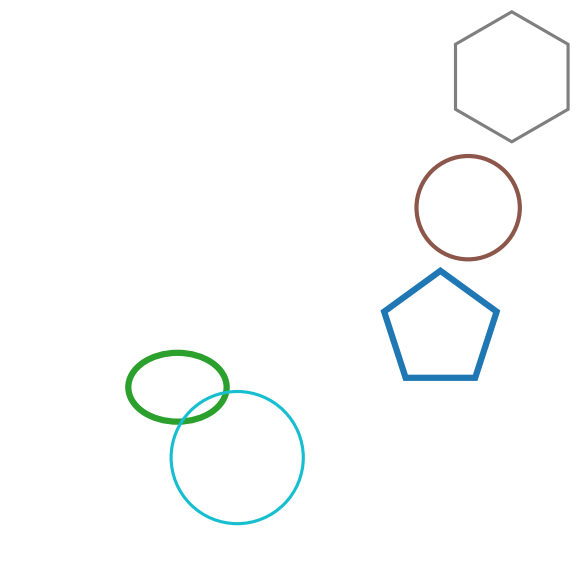[{"shape": "pentagon", "thickness": 3, "radius": 0.51, "center": [0.763, 0.428]}, {"shape": "oval", "thickness": 3, "radius": 0.43, "center": [0.307, 0.329]}, {"shape": "circle", "thickness": 2, "radius": 0.45, "center": [0.811, 0.64]}, {"shape": "hexagon", "thickness": 1.5, "radius": 0.56, "center": [0.886, 0.866]}, {"shape": "circle", "thickness": 1.5, "radius": 0.57, "center": [0.411, 0.207]}]